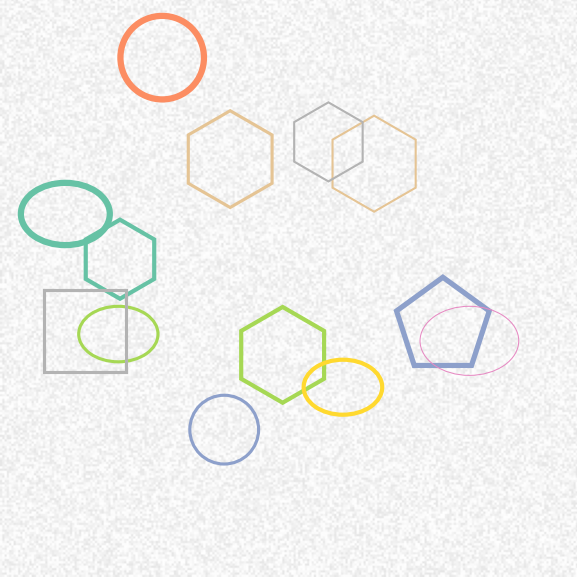[{"shape": "oval", "thickness": 3, "radius": 0.38, "center": [0.113, 0.629]}, {"shape": "hexagon", "thickness": 2, "radius": 0.34, "center": [0.208, 0.55]}, {"shape": "circle", "thickness": 3, "radius": 0.36, "center": [0.281, 0.899]}, {"shape": "circle", "thickness": 1.5, "radius": 0.3, "center": [0.388, 0.255]}, {"shape": "pentagon", "thickness": 2.5, "radius": 0.42, "center": [0.767, 0.435]}, {"shape": "oval", "thickness": 0.5, "radius": 0.43, "center": [0.813, 0.409]}, {"shape": "oval", "thickness": 1.5, "radius": 0.34, "center": [0.205, 0.421]}, {"shape": "hexagon", "thickness": 2, "radius": 0.41, "center": [0.489, 0.385]}, {"shape": "oval", "thickness": 2, "radius": 0.34, "center": [0.594, 0.329]}, {"shape": "hexagon", "thickness": 1.5, "radius": 0.42, "center": [0.399, 0.724]}, {"shape": "hexagon", "thickness": 1, "radius": 0.42, "center": [0.648, 0.716]}, {"shape": "square", "thickness": 1.5, "radius": 0.36, "center": [0.148, 0.426]}, {"shape": "hexagon", "thickness": 1, "radius": 0.34, "center": [0.569, 0.753]}]